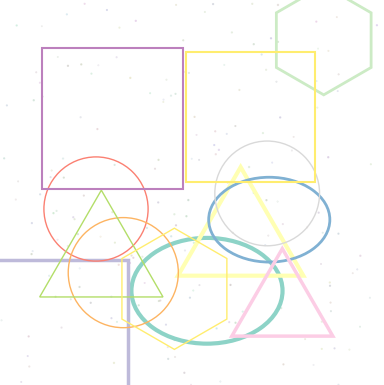[{"shape": "oval", "thickness": 3, "radius": 0.98, "center": [0.538, 0.245]}, {"shape": "triangle", "thickness": 3, "radius": 0.94, "center": [0.625, 0.378]}, {"shape": "square", "thickness": 2.5, "radius": 0.97, "center": [0.139, 0.131]}, {"shape": "circle", "thickness": 1, "radius": 0.68, "center": [0.249, 0.457]}, {"shape": "oval", "thickness": 2, "radius": 0.79, "center": [0.699, 0.429]}, {"shape": "circle", "thickness": 1, "radius": 0.71, "center": [0.32, 0.292]}, {"shape": "triangle", "thickness": 1, "radius": 0.92, "center": [0.263, 0.321]}, {"shape": "triangle", "thickness": 2.5, "radius": 0.76, "center": [0.733, 0.203]}, {"shape": "circle", "thickness": 1, "radius": 0.68, "center": [0.694, 0.498]}, {"shape": "square", "thickness": 1.5, "radius": 0.91, "center": [0.292, 0.692]}, {"shape": "hexagon", "thickness": 2, "radius": 0.71, "center": [0.841, 0.896]}, {"shape": "square", "thickness": 1.5, "radius": 0.84, "center": [0.651, 0.696]}, {"shape": "hexagon", "thickness": 1, "radius": 0.79, "center": [0.453, 0.25]}]